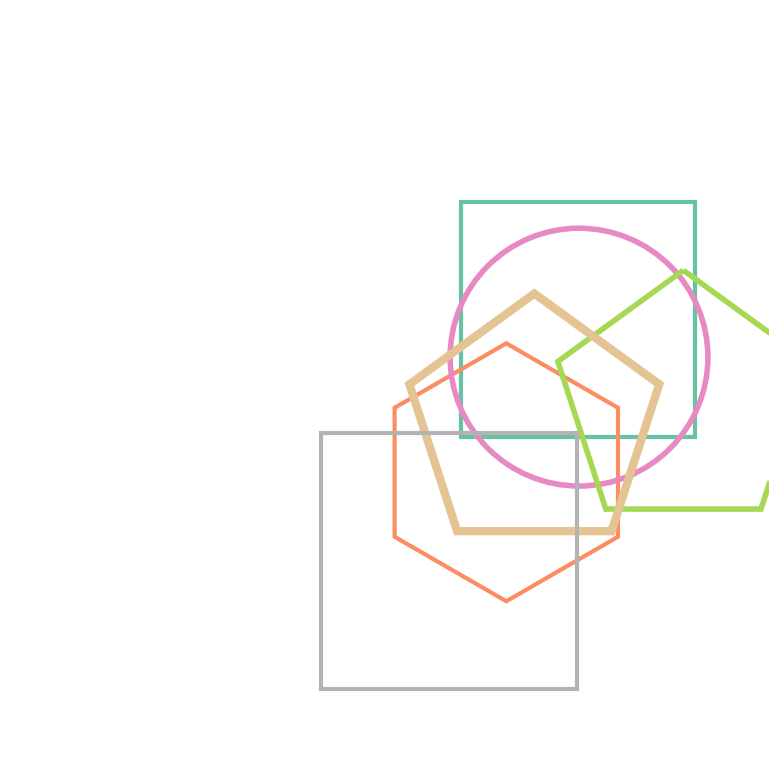[{"shape": "square", "thickness": 1.5, "radius": 0.76, "center": [0.75, 0.585]}, {"shape": "hexagon", "thickness": 1.5, "radius": 0.84, "center": [0.658, 0.387]}, {"shape": "circle", "thickness": 2, "radius": 0.84, "center": [0.752, 0.536]}, {"shape": "pentagon", "thickness": 2, "radius": 0.86, "center": [0.888, 0.478]}, {"shape": "pentagon", "thickness": 3, "radius": 0.85, "center": [0.694, 0.448]}, {"shape": "square", "thickness": 1.5, "radius": 0.83, "center": [0.583, 0.272]}]